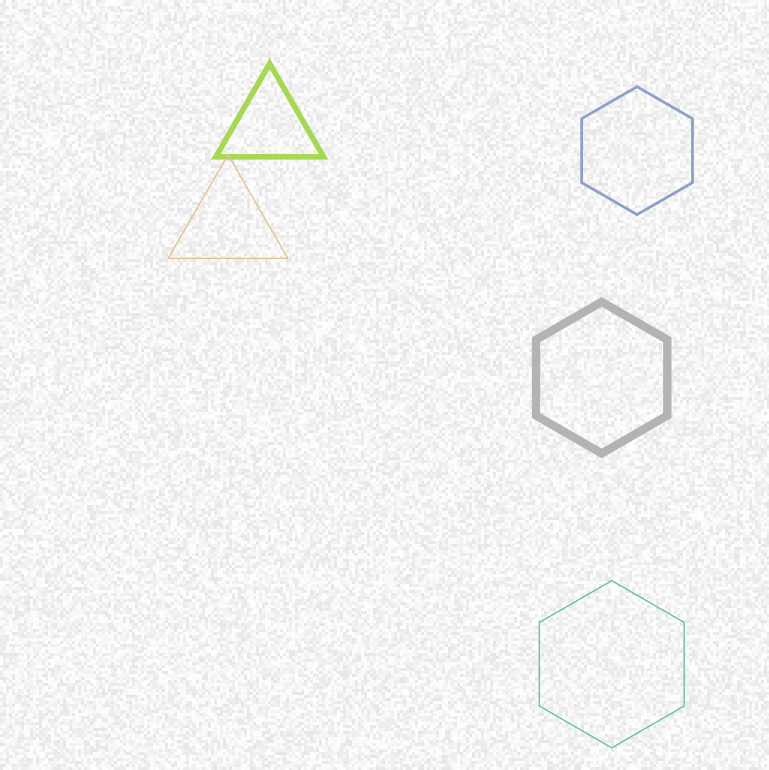[{"shape": "hexagon", "thickness": 0.5, "radius": 0.54, "center": [0.794, 0.137]}, {"shape": "hexagon", "thickness": 1, "radius": 0.42, "center": [0.827, 0.804]}, {"shape": "triangle", "thickness": 2, "radius": 0.4, "center": [0.35, 0.837]}, {"shape": "triangle", "thickness": 0.5, "radius": 0.45, "center": [0.296, 0.709]}, {"shape": "hexagon", "thickness": 3, "radius": 0.49, "center": [0.781, 0.51]}]